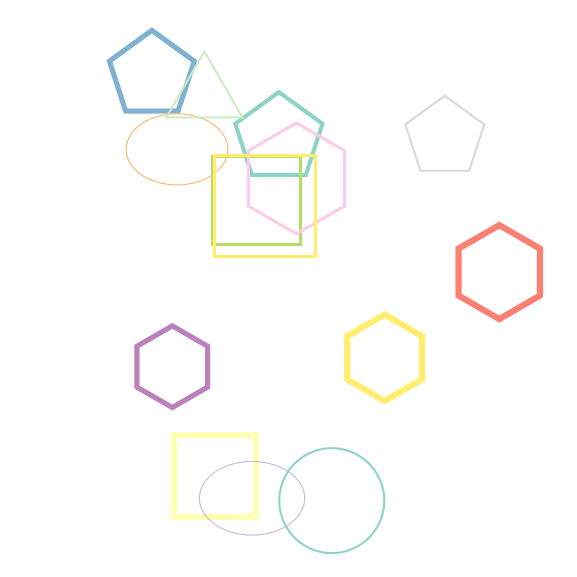[{"shape": "pentagon", "thickness": 2, "radius": 0.4, "center": [0.483, 0.76]}, {"shape": "circle", "thickness": 1, "radius": 0.45, "center": [0.575, 0.132]}, {"shape": "square", "thickness": 3, "radius": 0.36, "center": [0.373, 0.174]}, {"shape": "oval", "thickness": 0.5, "radius": 0.46, "center": [0.436, 0.136]}, {"shape": "hexagon", "thickness": 3, "radius": 0.41, "center": [0.865, 0.528]}, {"shape": "pentagon", "thickness": 2.5, "radius": 0.39, "center": [0.263, 0.869]}, {"shape": "oval", "thickness": 0.5, "radius": 0.44, "center": [0.306, 0.74]}, {"shape": "square", "thickness": 1.5, "radius": 0.38, "center": [0.443, 0.653]}, {"shape": "hexagon", "thickness": 1.5, "radius": 0.48, "center": [0.513, 0.69]}, {"shape": "pentagon", "thickness": 1, "radius": 0.36, "center": [0.77, 0.761]}, {"shape": "hexagon", "thickness": 2.5, "radius": 0.35, "center": [0.298, 0.364]}, {"shape": "triangle", "thickness": 1, "radius": 0.38, "center": [0.354, 0.834]}, {"shape": "square", "thickness": 1.5, "radius": 0.44, "center": [0.458, 0.644]}, {"shape": "hexagon", "thickness": 3, "radius": 0.37, "center": [0.666, 0.38]}]